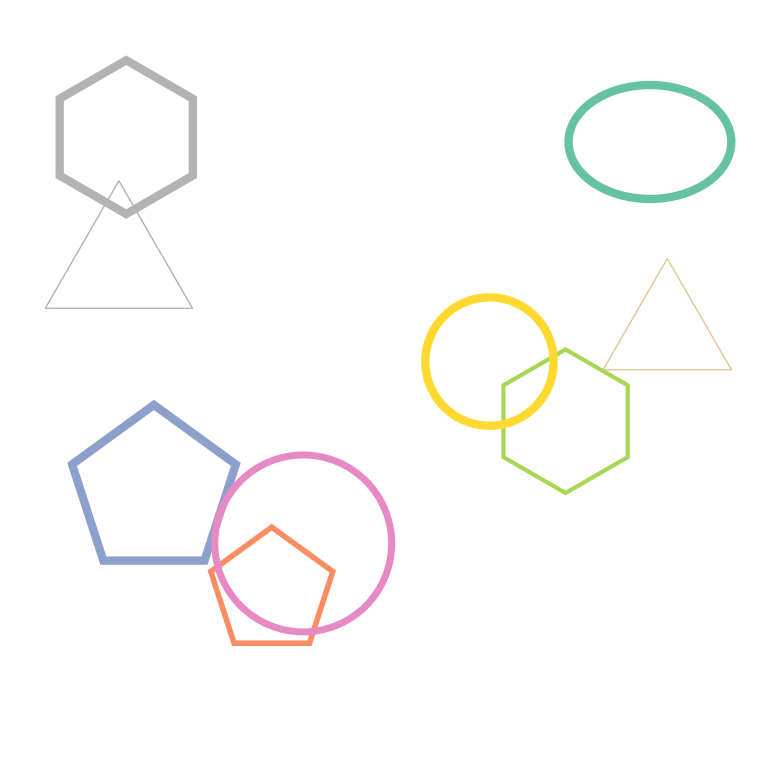[{"shape": "oval", "thickness": 3, "radius": 0.53, "center": [0.844, 0.816]}, {"shape": "pentagon", "thickness": 2, "radius": 0.42, "center": [0.353, 0.232]}, {"shape": "pentagon", "thickness": 3, "radius": 0.56, "center": [0.2, 0.362]}, {"shape": "circle", "thickness": 2.5, "radius": 0.57, "center": [0.394, 0.294]}, {"shape": "hexagon", "thickness": 1.5, "radius": 0.47, "center": [0.735, 0.453]}, {"shape": "circle", "thickness": 3, "radius": 0.42, "center": [0.636, 0.53]}, {"shape": "triangle", "thickness": 0.5, "radius": 0.48, "center": [0.867, 0.568]}, {"shape": "triangle", "thickness": 0.5, "radius": 0.55, "center": [0.154, 0.655]}, {"shape": "hexagon", "thickness": 3, "radius": 0.5, "center": [0.164, 0.822]}]